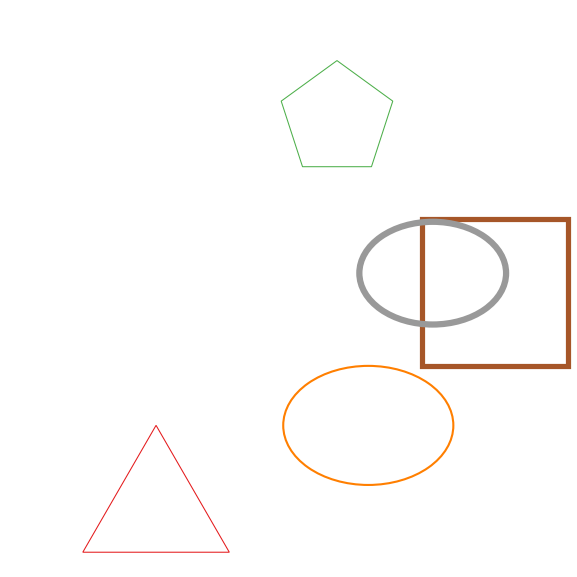[{"shape": "triangle", "thickness": 0.5, "radius": 0.73, "center": [0.27, 0.116]}, {"shape": "pentagon", "thickness": 0.5, "radius": 0.51, "center": [0.584, 0.793]}, {"shape": "oval", "thickness": 1, "radius": 0.74, "center": [0.638, 0.262]}, {"shape": "square", "thickness": 2.5, "radius": 0.63, "center": [0.858, 0.493]}, {"shape": "oval", "thickness": 3, "radius": 0.64, "center": [0.749, 0.526]}]